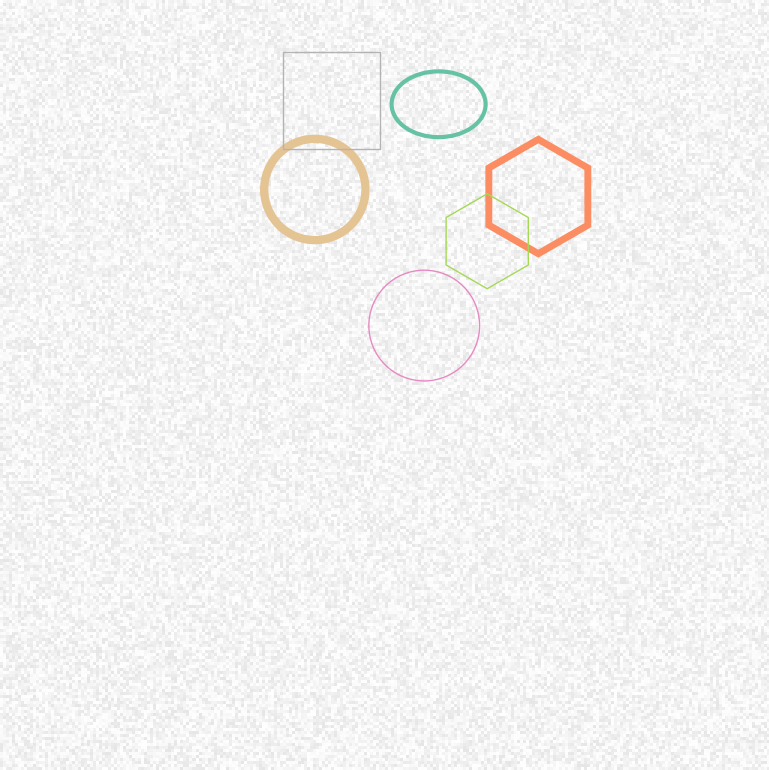[{"shape": "oval", "thickness": 1.5, "radius": 0.31, "center": [0.57, 0.865]}, {"shape": "hexagon", "thickness": 2.5, "radius": 0.37, "center": [0.699, 0.745]}, {"shape": "circle", "thickness": 0.5, "radius": 0.36, "center": [0.551, 0.577]}, {"shape": "hexagon", "thickness": 0.5, "radius": 0.31, "center": [0.633, 0.687]}, {"shape": "circle", "thickness": 3, "radius": 0.33, "center": [0.409, 0.754]}, {"shape": "square", "thickness": 0.5, "radius": 0.31, "center": [0.43, 0.87]}]